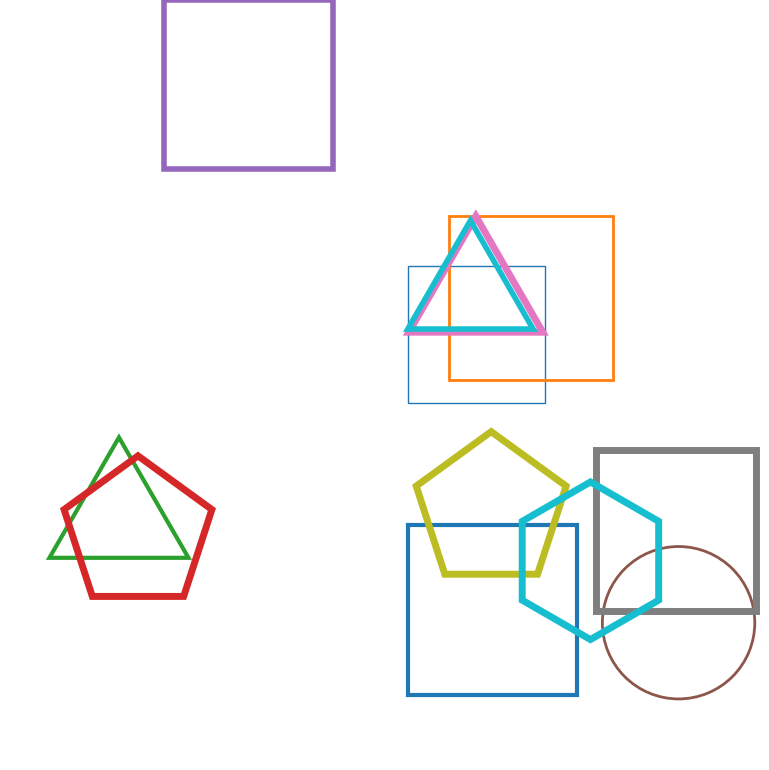[{"shape": "square", "thickness": 1.5, "radius": 0.55, "center": [0.639, 0.208]}, {"shape": "square", "thickness": 0.5, "radius": 0.44, "center": [0.619, 0.565]}, {"shape": "square", "thickness": 1, "radius": 0.53, "center": [0.69, 0.613]}, {"shape": "triangle", "thickness": 1.5, "radius": 0.52, "center": [0.154, 0.328]}, {"shape": "pentagon", "thickness": 2.5, "radius": 0.5, "center": [0.179, 0.307]}, {"shape": "square", "thickness": 2, "radius": 0.55, "center": [0.323, 0.89]}, {"shape": "circle", "thickness": 1, "radius": 0.49, "center": [0.881, 0.191]}, {"shape": "triangle", "thickness": 2.5, "radius": 0.5, "center": [0.618, 0.619]}, {"shape": "square", "thickness": 2.5, "radius": 0.52, "center": [0.878, 0.311]}, {"shape": "pentagon", "thickness": 2.5, "radius": 0.51, "center": [0.638, 0.337]}, {"shape": "hexagon", "thickness": 2.5, "radius": 0.51, "center": [0.767, 0.272]}, {"shape": "triangle", "thickness": 2, "radius": 0.47, "center": [0.611, 0.62]}]